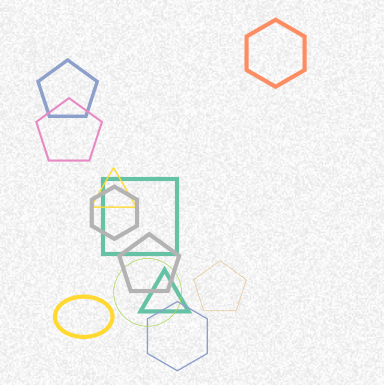[{"shape": "square", "thickness": 3, "radius": 0.48, "center": [0.363, 0.438]}, {"shape": "triangle", "thickness": 3, "radius": 0.36, "center": [0.427, 0.227]}, {"shape": "hexagon", "thickness": 3, "radius": 0.44, "center": [0.716, 0.862]}, {"shape": "pentagon", "thickness": 2.5, "radius": 0.4, "center": [0.176, 0.763]}, {"shape": "hexagon", "thickness": 1, "radius": 0.45, "center": [0.461, 0.127]}, {"shape": "pentagon", "thickness": 1.5, "radius": 0.45, "center": [0.179, 0.656]}, {"shape": "circle", "thickness": 0.5, "radius": 0.44, "center": [0.383, 0.241]}, {"shape": "oval", "thickness": 3, "radius": 0.37, "center": [0.217, 0.177]}, {"shape": "triangle", "thickness": 1, "radius": 0.34, "center": [0.295, 0.496]}, {"shape": "pentagon", "thickness": 0.5, "radius": 0.36, "center": [0.571, 0.251]}, {"shape": "hexagon", "thickness": 3, "radius": 0.34, "center": [0.297, 0.447]}, {"shape": "pentagon", "thickness": 3, "radius": 0.41, "center": [0.388, 0.31]}]